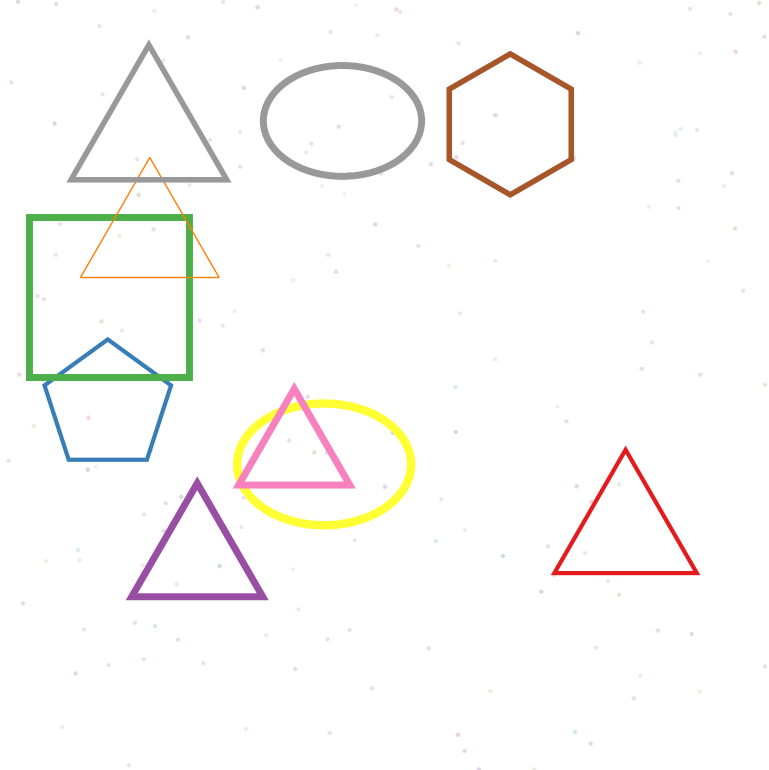[{"shape": "triangle", "thickness": 1.5, "radius": 0.53, "center": [0.812, 0.309]}, {"shape": "pentagon", "thickness": 1.5, "radius": 0.43, "center": [0.14, 0.473]}, {"shape": "square", "thickness": 2.5, "radius": 0.52, "center": [0.142, 0.615]}, {"shape": "triangle", "thickness": 2.5, "radius": 0.49, "center": [0.256, 0.274]}, {"shape": "triangle", "thickness": 0.5, "radius": 0.52, "center": [0.195, 0.692]}, {"shape": "oval", "thickness": 3, "radius": 0.57, "center": [0.421, 0.397]}, {"shape": "hexagon", "thickness": 2, "radius": 0.46, "center": [0.663, 0.838]}, {"shape": "triangle", "thickness": 2.5, "radius": 0.42, "center": [0.382, 0.412]}, {"shape": "oval", "thickness": 2.5, "radius": 0.51, "center": [0.445, 0.843]}, {"shape": "triangle", "thickness": 2, "radius": 0.58, "center": [0.193, 0.825]}]